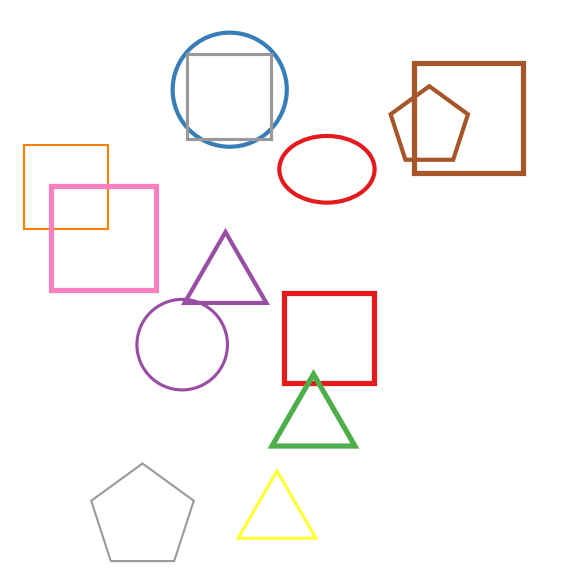[{"shape": "square", "thickness": 2.5, "radius": 0.39, "center": [0.57, 0.414]}, {"shape": "oval", "thickness": 2, "radius": 0.41, "center": [0.566, 0.706]}, {"shape": "circle", "thickness": 2, "radius": 0.49, "center": [0.398, 0.844]}, {"shape": "triangle", "thickness": 2.5, "radius": 0.41, "center": [0.543, 0.268]}, {"shape": "circle", "thickness": 1.5, "radius": 0.39, "center": [0.315, 0.402]}, {"shape": "triangle", "thickness": 2, "radius": 0.41, "center": [0.39, 0.516]}, {"shape": "square", "thickness": 1, "radius": 0.36, "center": [0.114, 0.676]}, {"shape": "triangle", "thickness": 1.5, "radius": 0.39, "center": [0.48, 0.106]}, {"shape": "square", "thickness": 2.5, "radius": 0.48, "center": [0.811, 0.796]}, {"shape": "pentagon", "thickness": 2, "radius": 0.35, "center": [0.743, 0.779]}, {"shape": "square", "thickness": 2.5, "radius": 0.45, "center": [0.179, 0.587]}, {"shape": "square", "thickness": 1.5, "radius": 0.37, "center": [0.397, 0.832]}, {"shape": "pentagon", "thickness": 1, "radius": 0.47, "center": [0.247, 0.103]}]